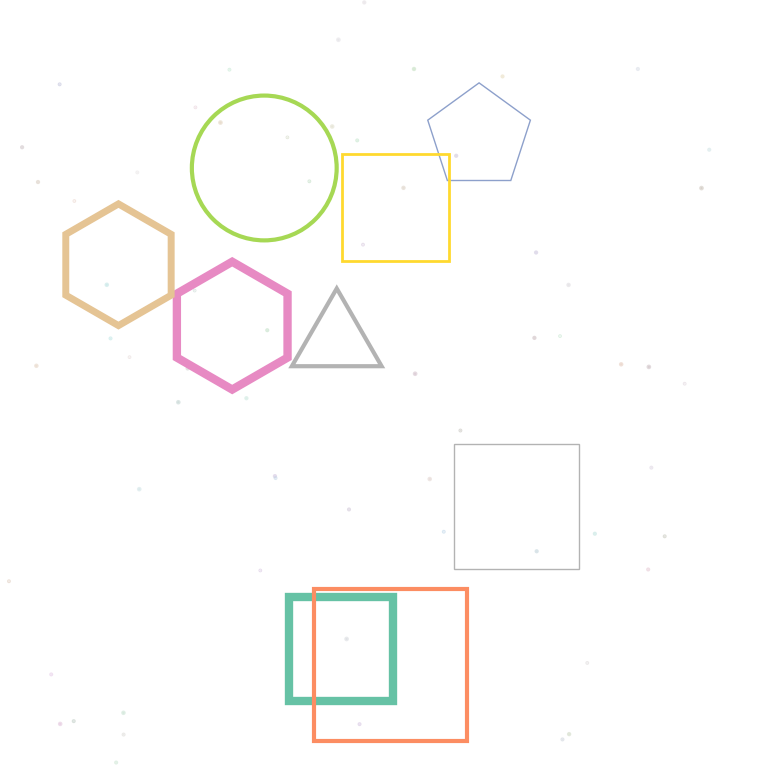[{"shape": "square", "thickness": 3, "radius": 0.34, "center": [0.442, 0.157]}, {"shape": "square", "thickness": 1.5, "radius": 0.49, "center": [0.507, 0.137]}, {"shape": "pentagon", "thickness": 0.5, "radius": 0.35, "center": [0.622, 0.822]}, {"shape": "hexagon", "thickness": 3, "radius": 0.41, "center": [0.302, 0.577]}, {"shape": "circle", "thickness": 1.5, "radius": 0.47, "center": [0.343, 0.782]}, {"shape": "square", "thickness": 1, "radius": 0.35, "center": [0.513, 0.73]}, {"shape": "hexagon", "thickness": 2.5, "radius": 0.4, "center": [0.154, 0.656]}, {"shape": "triangle", "thickness": 1.5, "radius": 0.34, "center": [0.437, 0.558]}, {"shape": "square", "thickness": 0.5, "radius": 0.41, "center": [0.671, 0.342]}]